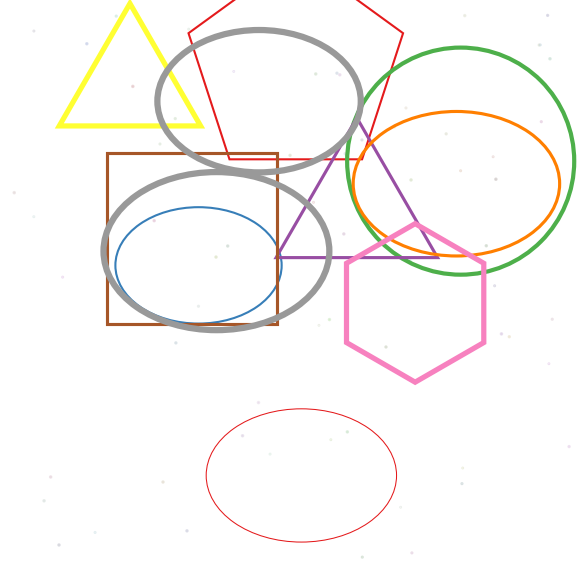[{"shape": "oval", "thickness": 0.5, "radius": 0.82, "center": [0.522, 0.176]}, {"shape": "pentagon", "thickness": 1, "radius": 0.98, "center": [0.512, 0.881]}, {"shape": "oval", "thickness": 1, "radius": 0.72, "center": [0.344, 0.54]}, {"shape": "circle", "thickness": 2, "radius": 0.98, "center": [0.798, 0.72]}, {"shape": "triangle", "thickness": 1.5, "radius": 0.81, "center": [0.618, 0.634]}, {"shape": "oval", "thickness": 1.5, "radius": 0.89, "center": [0.79, 0.681]}, {"shape": "triangle", "thickness": 2.5, "radius": 0.71, "center": [0.225, 0.852]}, {"shape": "square", "thickness": 1.5, "radius": 0.74, "center": [0.332, 0.586]}, {"shape": "hexagon", "thickness": 2.5, "radius": 0.69, "center": [0.719, 0.475]}, {"shape": "oval", "thickness": 3, "radius": 0.98, "center": [0.375, 0.564]}, {"shape": "oval", "thickness": 3, "radius": 0.88, "center": [0.449, 0.824]}]